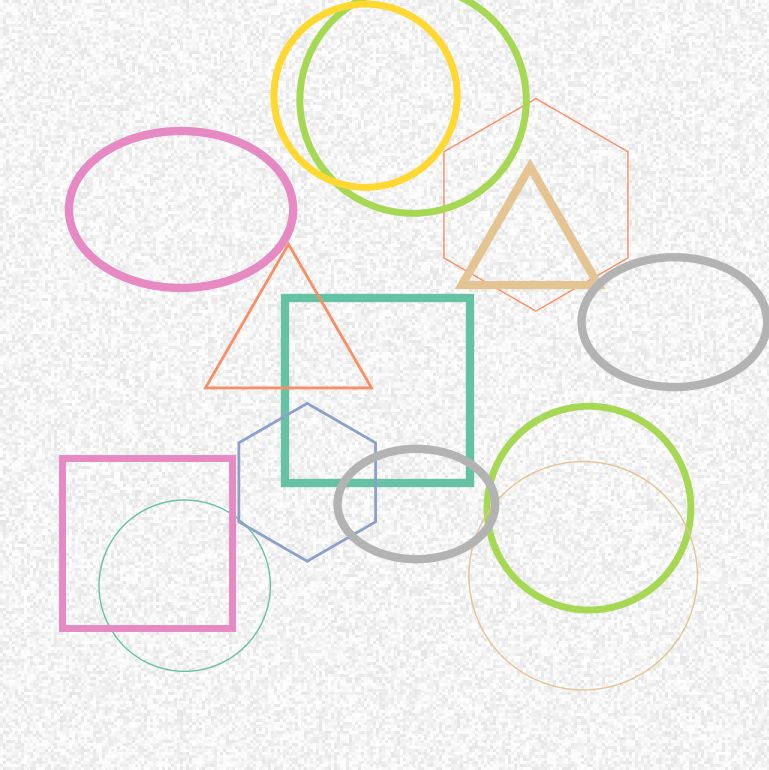[{"shape": "square", "thickness": 3, "radius": 0.6, "center": [0.49, 0.492]}, {"shape": "circle", "thickness": 0.5, "radius": 0.56, "center": [0.24, 0.239]}, {"shape": "triangle", "thickness": 1, "radius": 0.62, "center": [0.375, 0.558]}, {"shape": "hexagon", "thickness": 0.5, "radius": 0.69, "center": [0.696, 0.734]}, {"shape": "hexagon", "thickness": 1, "radius": 0.51, "center": [0.399, 0.374]}, {"shape": "square", "thickness": 2.5, "radius": 0.55, "center": [0.191, 0.295]}, {"shape": "oval", "thickness": 3, "radius": 0.73, "center": [0.235, 0.728]}, {"shape": "circle", "thickness": 2.5, "radius": 0.66, "center": [0.765, 0.34]}, {"shape": "circle", "thickness": 2.5, "radius": 0.74, "center": [0.536, 0.87]}, {"shape": "circle", "thickness": 2.5, "radius": 0.6, "center": [0.475, 0.876]}, {"shape": "circle", "thickness": 0.5, "radius": 0.74, "center": [0.757, 0.252]}, {"shape": "triangle", "thickness": 3, "radius": 0.51, "center": [0.688, 0.681]}, {"shape": "oval", "thickness": 3, "radius": 0.6, "center": [0.876, 0.582]}, {"shape": "oval", "thickness": 3, "radius": 0.51, "center": [0.541, 0.345]}]